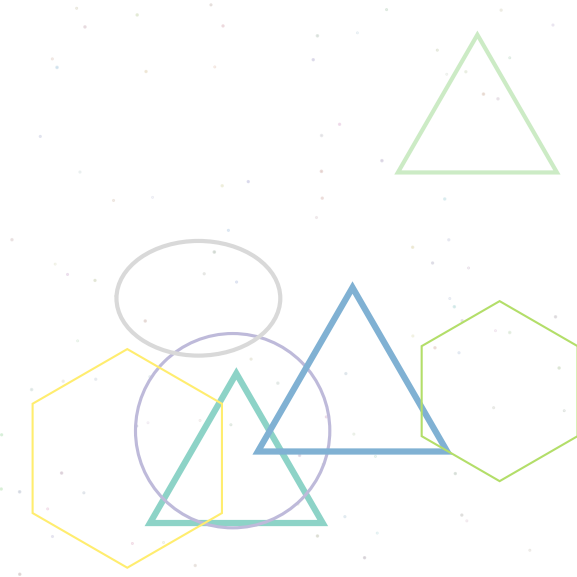[{"shape": "triangle", "thickness": 3, "radius": 0.86, "center": [0.409, 0.18]}, {"shape": "circle", "thickness": 1.5, "radius": 0.84, "center": [0.403, 0.253]}, {"shape": "triangle", "thickness": 3, "radius": 0.95, "center": [0.61, 0.312]}, {"shape": "hexagon", "thickness": 1, "radius": 0.78, "center": [0.865, 0.322]}, {"shape": "oval", "thickness": 2, "radius": 0.71, "center": [0.344, 0.483]}, {"shape": "triangle", "thickness": 2, "radius": 0.79, "center": [0.827, 0.78]}, {"shape": "hexagon", "thickness": 1, "radius": 0.95, "center": [0.22, 0.205]}]